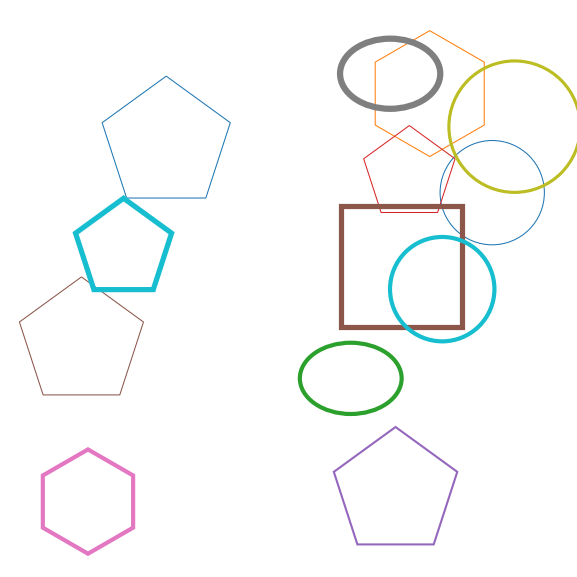[{"shape": "pentagon", "thickness": 0.5, "radius": 0.58, "center": [0.288, 0.751]}, {"shape": "circle", "thickness": 0.5, "radius": 0.45, "center": [0.852, 0.666]}, {"shape": "hexagon", "thickness": 0.5, "radius": 0.54, "center": [0.744, 0.837]}, {"shape": "oval", "thickness": 2, "radius": 0.44, "center": [0.607, 0.344]}, {"shape": "pentagon", "thickness": 0.5, "radius": 0.42, "center": [0.709, 0.699]}, {"shape": "pentagon", "thickness": 1, "radius": 0.56, "center": [0.685, 0.147]}, {"shape": "pentagon", "thickness": 0.5, "radius": 0.56, "center": [0.141, 0.407]}, {"shape": "square", "thickness": 2.5, "radius": 0.52, "center": [0.695, 0.538]}, {"shape": "hexagon", "thickness": 2, "radius": 0.45, "center": [0.152, 0.131]}, {"shape": "oval", "thickness": 3, "radius": 0.43, "center": [0.676, 0.871]}, {"shape": "circle", "thickness": 1.5, "radius": 0.57, "center": [0.891, 0.78]}, {"shape": "pentagon", "thickness": 2.5, "radius": 0.44, "center": [0.214, 0.568]}, {"shape": "circle", "thickness": 2, "radius": 0.45, "center": [0.766, 0.498]}]